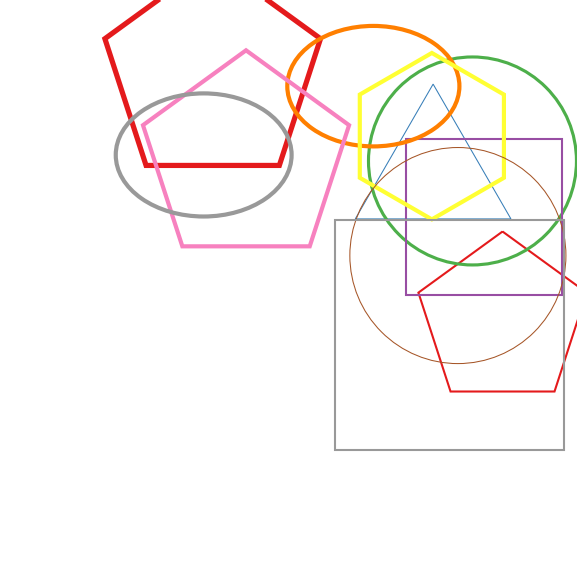[{"shape": "pentagon", "thickness": 1, "radius": 0.77, "center": [0.87, 0.445]}, {"shape": "pentagon", "thickness": 2.5, "radius": 0.98, "center": [0.368, 0.871]}, {"shape": "triangle", "thickness": 0.5, "radius": 0.78, "center": [0.75, 0.698]}, {"shape": "circle", "thickness": 1.5, "radius": 0.9, "center": [0.818, 0.72]}, {"shape": "square", "thickness": 1, "radius": 0.68, "center": [0.838, 0.623]}, {"shape": "oval", "thickness": 2, "radius": 0.75, "center": [0.646, 0.85]}, {"shape": "hexagon", "thickness": 2, "radius": 0.72, "center": [0.748, 0.763]}, {"shape": "circle", "thickness": 0.5, "radius": 0.94, "center": [0.793, 0.557]}, {"shape": "pentagon", "thickness": 2, "radius": 0.94, "center": [0.426, 0.724]}, {"shape": "square", "thickness": 1, "radius": 0.99, "center": [0.778, 0.419]}, {"shape": "oval", "thickness": 2, "radius": 0.76, "center": [0.353, 0.731]}]